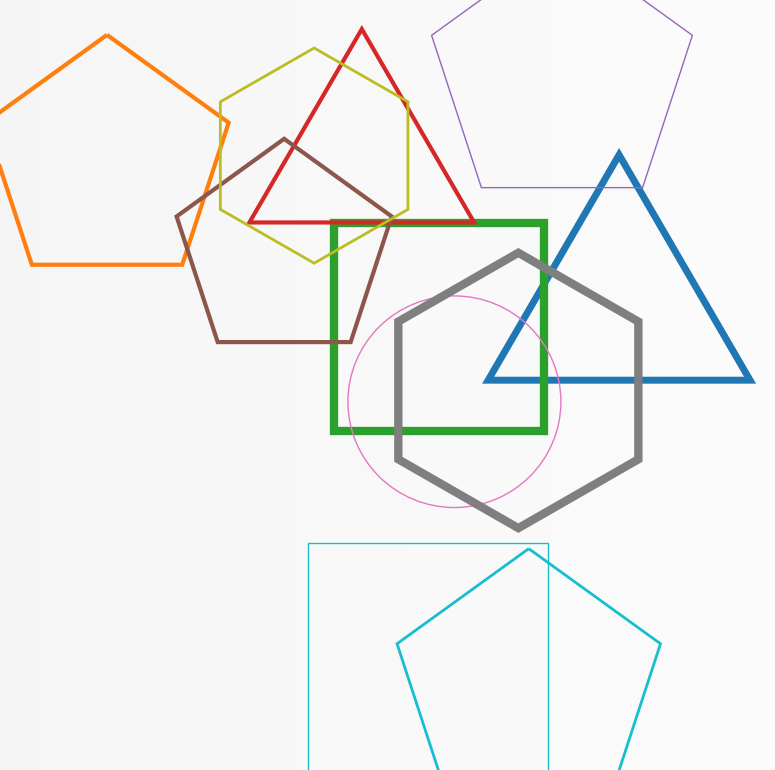[{"shape": "triangle", "thickness": 2.5, "radius": 0.98, "center": [0.799, 0.604]}, {"shape": "pentagon", "thickness": 1.5, "radius": 0.83, "center": [0.138, 0.79]}, {"shape": "square", "thickness": 3, "radius": 0.68, "center": [0.567, 0.575]}, {"shape": "triangle", "thickness": 1.5, "radius": 0.84, "center": [0.467, 0.795]}, {"shape": "pentagon", "thickness": 0.5, "radius": 0.88, "center": [0.725, 0.899]}, {"shape": "pentagon", "thickness": 1.5, "radius": 0.73, "center": [0.367, 0.674]}, {"shape": "circle", "thickness": 0.5, "radius": 0.69, "center": [0.586, 0.478]}, {"shape": "hexagon", "thickness": 3, "radius": 0.89, "center": [0.669, 0.493]}, {"shape": "hexagon", "thickness": 1, "radius": 0.7, "center": [0.405, 0.798]}, {"shape": "square", "thickness": 0.5, "radius": 0.78, "center": [0.552, 0.14]}, {"shape": "pentagon", "thickness": 1, "radius": 0.89, "center": [0.682, 0.109]}]